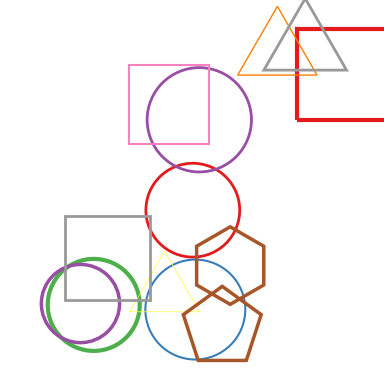[{"shape": "square", "thickness": 3, "radius": 0.59, "center": [0.891, 0.806]}, {"shape": "circle", "thickness": 2, "radius": 0.61, "center": [0.501, 0.454]}, {"shape": "circle", "thickness": 1.5, "radius": 0.65, "center": [0.507, 0.196]}, {"shape": "circle", "thickness": 3, "radius": 0.6, "center": [0.243, 0.208]}, {"shape": "circle", "thickness": 2.5, "radius": 0.51, "center": [0.209, 0.212]}, {"shape": "circle", "thickness": 2, "radius": 0.68, "center": [0.518, 0.689]}, {"shape": "triangle", "thickness": 1, "radius": 0.59, "center": [0.72, 0.864]}, {"shape": "triangle", "thickness": 0.5, "radius": 0.52, "center": [0.428, 0.243]}, {"shape": "pentagon", "thickness": 2.5, "radius": 0.53, "center": [0.577, 0.15]}, {"shape": "hexagon", "thickness": 2.5, "radius": 0.5, "center": [0.598, 0.31]}, {"shape": "square", "thickness": 1.5, "radius": 0.51, "center": [0.439, 0.728]}, {"shape": "triangle", "thickness": 2, "radius": 0.62, "center": [0.793, 0.88]}, {"shape": "square", "thickness": 2, "radius": 0.55, "center": [0.28, 0.33]}]